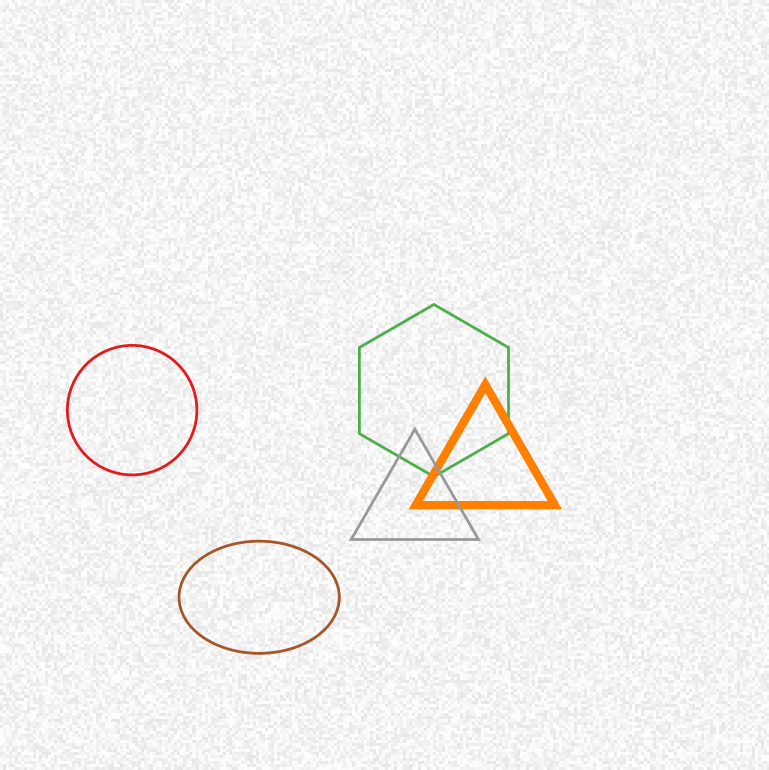[{"shape": "circle", "thickness": 1, "radius": 0.42, "center": [0.172, 0.467]}, {"shape": "hexagon", "thickness": 1, "radius": 0.56, "center": [0.564, 0.493]}, {"shape": "triangle", "thickness": 3, "radius": 0.52, "center": [0.63, 0.396]}, {"shape": "oval", "thickness": 1, "radius": 0.52, "center": [0.337, 0.224]}, {"shape": "triangle", "thickness": 1, "radius": 0.48, "center": [0.539, 0.347]}]